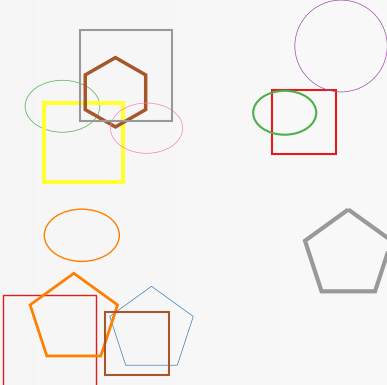[{"shape": "square", "thickness": 1, "radius": 0.6, "center": [0.128, 0.113]}, {"shape": "square", "thickness": 1.5, "radius": 0.42, "center": [0.784, 0.684]}, {"shape": "pentagon", "thickness": 0.5, "radius": 0.57, "center": [0.391, 0.143]}, {"shape": "oval", "thickness": 1.5, "radius": 0.41, "center": [0.735, 0.707]}, {"shape": "oval", "thickness": 0.5, "radius": 0.48, "center": [0.161, 0.724]}, {"shape": "circle", "thickness": 0.5, "radius": 0.6, "center": [0.88, 0.88]}, {"shape": "pentagon", "thickness": 2, "radius": 0.59, "center": [0.191, 0.171]}, {"shape": "oval", "thickness": 1, "radius": 0.48, "center": [0.211, 0.389]}, {"shape": "square", "thickness": 3, "radius": 0.51, "center": [0.215, 0.629]}, {"shape": "square", "thickness": 1.5, "radius": 0.41, "center": [0.354, 0.108]}, {"shape": "hexagon", "thickness": 2.5, "radius": 0.45, "center": [0.298, 0.76]}, {"shape": "oval", "thickness": 0.5, "radius": 0.47, "center": [0.378, 0.667]}, {"shape": "square", "thickness": 1.5, "radius": 0.59, "center": [0.325, 0.803]}, {"shape": "pentagon", "thickness": 3, "radius": 0.59, "center": [0.899, 0.338]}]